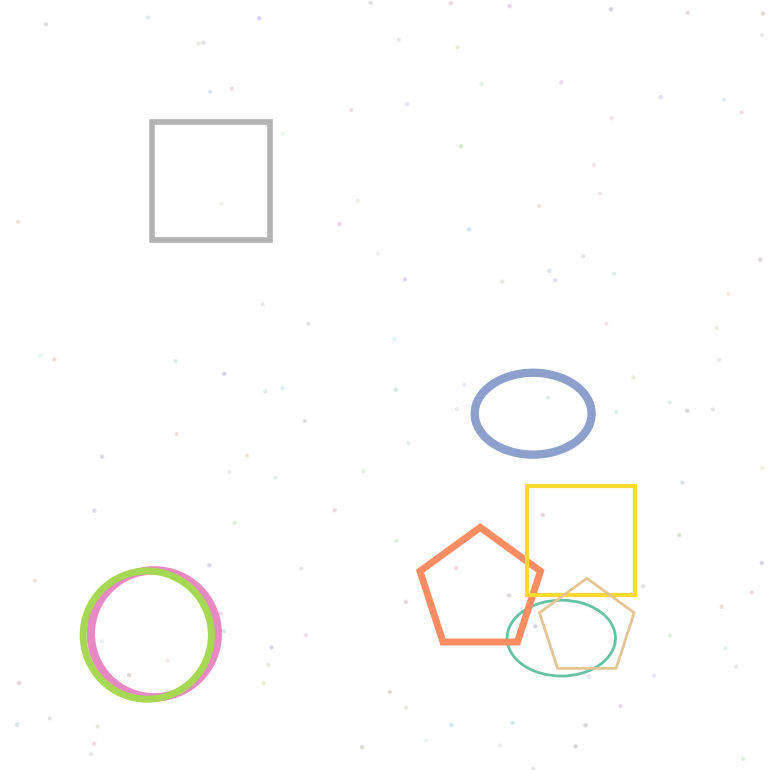[{"shape": "oval", "thickness": 1, "radius": 0.35, "center": [0.729, 0.171]}, {"shape": "pentagon", "thickness": 2.5, "radius": 0.41, "center": [0.624, 0.233]}, {"shape": "oval", "thickness": 3, "radius": 0.38, "center": [0.692, 0.463]}, {"shape": "circle", "thickness": 3, "radius": 0.41, "center": [0.2, 0.177]}, {"shape": "circle", "thickness": 2.5, "radius": 0.42, "center": [0.191, 0.175]}, {"shape": "square", "thickness": 1.5, "radius": 0.35, "center": [0.755, 0.298]}, {"shape": "pentagon", "thickness": 1, "radius": 0.32, "center": [0.762, 0.184]}, {"shape": "square", "thickness": 2, "radius": 0.38, "center": [0.274, 0.765]}]